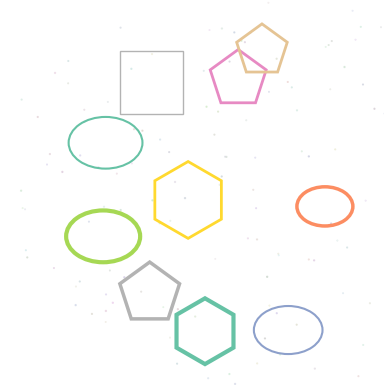[{"shape": "hexagon", "thickness": 3, "radius": 0.43, "center": [0.532, 0.14]}, {"shape": "oval", "thickness": 1.5, "radius": 0.48, "center": [0.274, 0.629]}, {"shape": "oval", "thickness": 2.5, "radius": 0.36, "center": [0.844, 0.464]}, {"shape": "oval", "thickness": 1.5, "radius": 0.45, "center": [0.749, 0.143]}, {"shape": "pentagon", "thickness": 2, "radius": 0.38, "center": [0.619, 0.795]}, {"shape": "oval", "thickness": 3, "radius": 0.48, "center": [0.268, 0.386]}, {"shape": "hexagon", "thickness": 2, "radius": 0.5, "center": [0.489, 0.481]}, {"shape": "pentagon", "thickness": 2, "radius": 0.35, "center": [0.68, 0.869]}, {"shape": "pentagon", "thickness": 2.5, "radius": 0.41, "center": [0.389, 0.238]}, {"shape": "square", "thickness": 1, "radius": 0.41, "center": [0.394, 0.785]}]